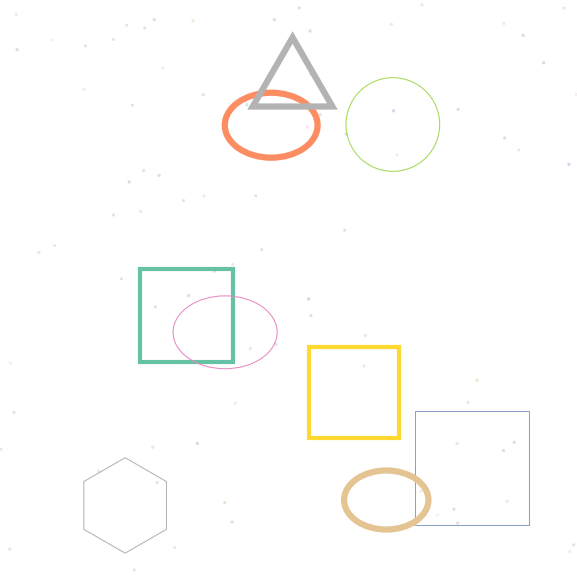[{"shape": "square", "thickness": 2, "radius": 0.4, "center": [0.323, 0.453]}, {"shape": "oval", "thickness": 3, "radius": 0.4, "center": [0.47, 0.782]}, {"shape": "square", "thickness": 0.5, "radius": 0.49, "center": [0.817, 0.189]}, {"shape": "oval", "thickness": 0.5, "radius": 0.45, "center": [0.39, 0.424]}, {"shape": "circle", "thickness": 0.5, "radius": 0.41, "center": [0.68, 0.784]}, {"shape": "square", "thickness": 2, "radius": 0.39, "center": [0.612, 0.319]}, {"shape": "oval", "thickness": 3, "radius": 0.37, "center": [0.669, 0.133]}, {"shape": "triangle", "thickness": 3, "radius": 0.4, "center": [0.507, 0.855]}, {"shape": "hexagon", "thickness": 0.5, "radius": 0.41, "center": [0.217, 0.124]}]